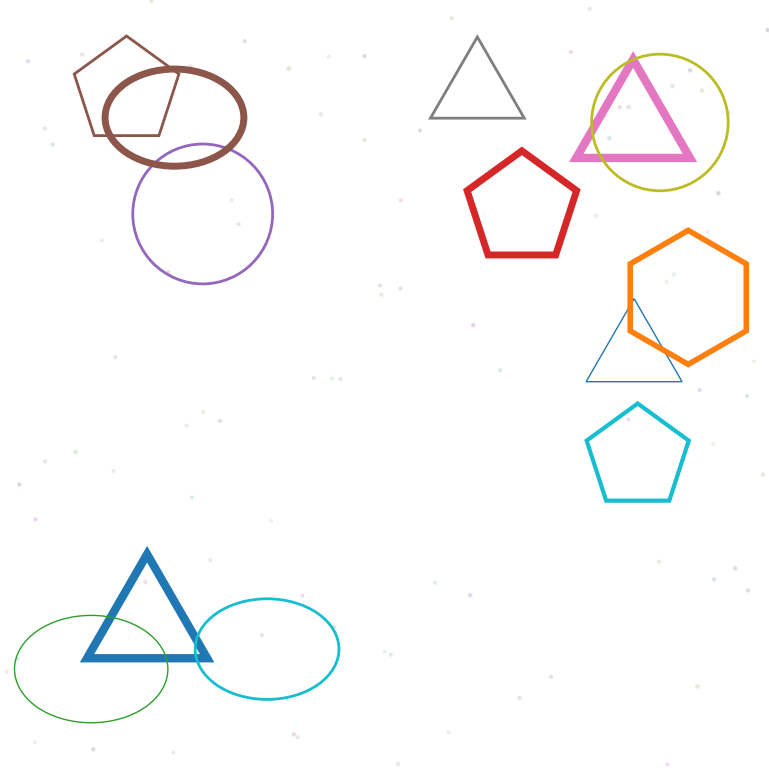[{"shape": "triangle", "thickness": 3, "radius": 0.45, "center": [0.191, 0.19]}, {"shape": "triangle", "thickness": 0.5, "radius": 0.36, "center": [0.823, 0.54]}, {"shape": "hexagon", "thickness": 2, "radius": 0.44, "center": [0.894, 0.614]}, {"shape": "oval", "thickness": 0.5, "radius": 0.5, "center": [0.118, 0.131]}, {"shape": "pentagon", "thickness": 2.5, "radius": 0.37, "center": [0.678, 0.729]}, {"shape": "circle", "thickness": 1, "radius": 0.45, "center": [0.263, 0.722]}, {"shape": "pentagon", "thickness": 1, "radius": 0.36, "center": [0.164, 0.882]}, {"shape": "oval", "thickness": 2.5, "radius": 0.45, "center": [0.227, 0.847]}, {"shape": "triangle", "thickness": 3, "radius": 0.43, "center": [0.822, 0.837]}, {"shape": "triangle", "thickness": 1, "radius": 0.35, "center": [0.62, 0.882]}, {"shape": "circle", "thickness": 1, "radius": 0.44, "center": [0.857, 0.841]}, {"shape": "pentagon", "thickness": 1.5, "radius": 0.35, "center": [0.828, 0.406]}, {"shape": "oval", "thickness": 1, "radius": 0.47, "center": [0.347, 0.157]}]